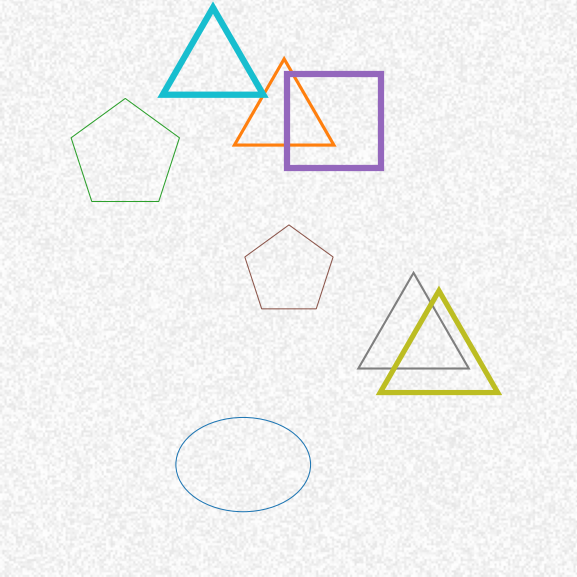[{"shape": "oval", "thickness": 0.5, "radius": 0.58, "center": [0.421, 0.195]}, {"shape": "triangle", "thickness": 1.5, "radius": 0.5, "center": [0.492, 0.798]}, {"shape": "pentagon", "thickness": 0.5, "radius": 0.49, "center": [0.217, 0.73]}, {"shape": "square", "thickness": 3, "radius": 0.41, "center": [0.578, 0.79]}, {"shape": "pentagon", "thickness": 0.5, "radius": 0.4, "center": [0.5, 0.529]}, {"shape": "triangle", "thickness": 1, "radius": 0.55, "center": [0.716, 0.416]}, {"shape": "triangle", "thickness": 2.5, "radius": 0.59, "center": [0.76, 0.378]}, {"shape": "triangle", "thickness": 3, "radius": 0.5, "center": [0.369, 0.885]}]